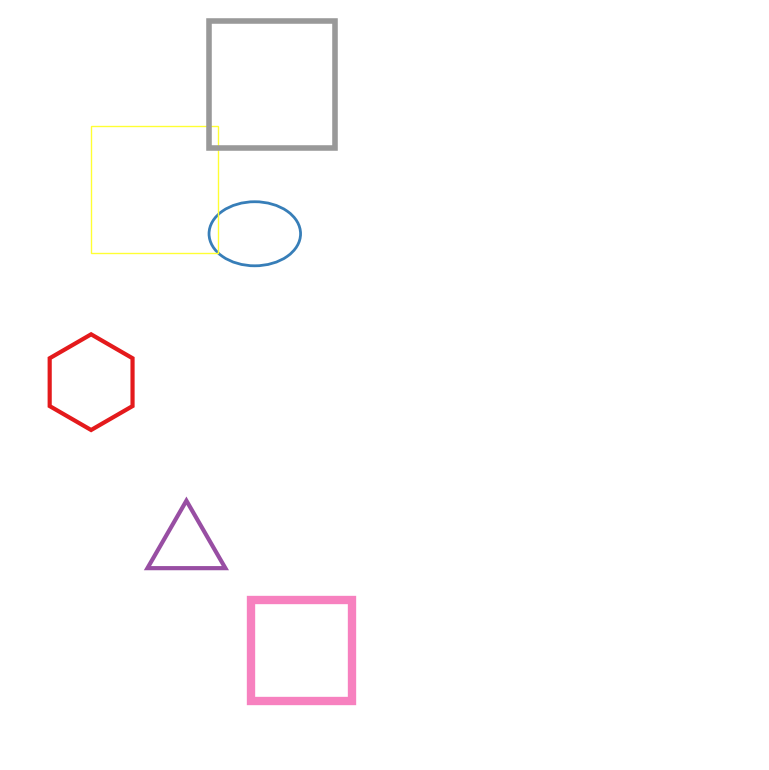[{"shape": "hexagon", "thickness": 1.5, "radius": 0.31, "center": [0.118, 0.504]}, {"shape": "oval", "thickness": 1, "radius": 0.3, "center": [0.331, 0.696]}, {"shape": "triangle", "thickness": 1.5, "radius": 0.29, "center": [0.242, 0.291]}, {"shape": "square", "thickness": 0.5, "radius": 0.41, "center": [0.201, 0.754]}, {"shape": "square", "thickness": 3, "radius": 0.33, "center": [0.392, 0.155]}, {"shape": "square", "thickness": 2, "radius": 0.41, "center": [0.353, 0.891]}]